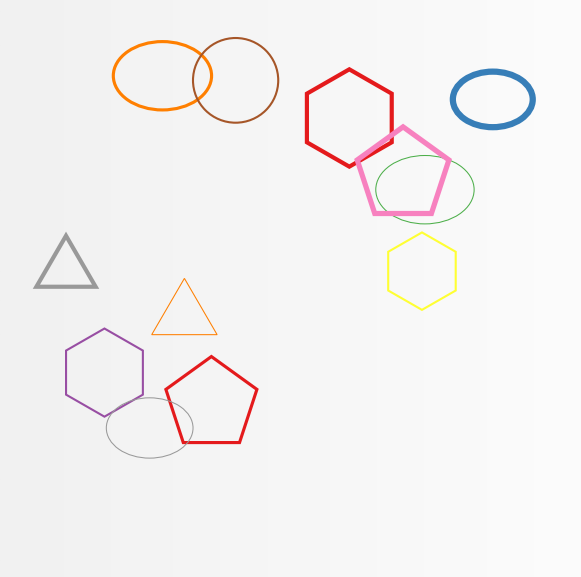[{"shape": "hexagon", "thickness": 2, "radius": 0.42, "center": [0.601, 0.795]}, {"shape": "pentagon", "thickness": 1.5, "radius": 0.41, "center": [0.364, 0.299]}, {"shape": "oval", "thickness": 3, "radius": 0.34, "center": [0.848, 0.827]}, {"shape": "oval", "thickness": 0.5, "radius": 0.42, "center": [0.731, 0.671]}, {"shape": "hexagon", "thickness": 1, "radius": 0.38, "center": [0.18, 0.354]}, {"shape": "triangle", "thickness": 0.5, "radius": 0.32, "center": [0.317, 0.452]}, {"shape": "oval", "thickness": 1.5, "radius": 0.42, "center": [0.279, 0.868]}, {"shape": "hexagon", "thickness": 1, "radius": 0.34, "center": [0.726, 0.53]}, {"shape": "circle", "thickness": 1, "radius": 0.37, "center": [0.405, 0.86]}, {"shape": "pentagon", "thickness": 2.5, "radius": 0.41, "center": [0.693, 0.697]}, {"shape": "oval", "thickness": 0.5, "radius": 0.37, "center": [0.258, 0.258]}, {"shape": "triangle", "thickness": 2, "radius": 0.29, "center": [0.114, 0.532]}]